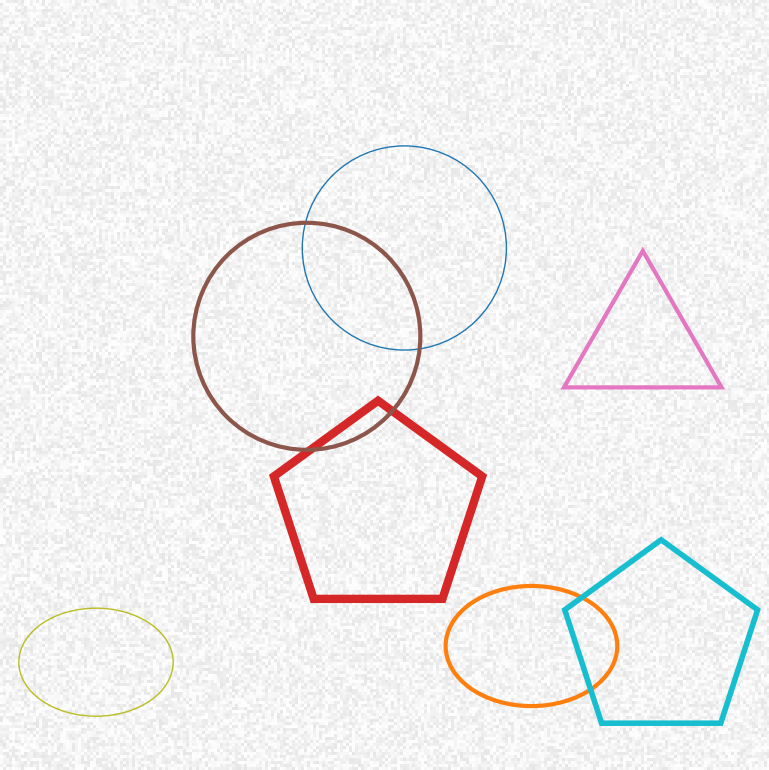[{"shape": "circle", "thickness": 0.5, "radius": 0.66, "center": [0.525, 0.678]}, {"shape": "oval", "thickness": 1.5, "radius": 0.56, "center": [0.69, 0.161]}, {"shape": "pentagon", "thickness": 3, "radius": 0.71, "center": [0.491, 0.337]}, {"shape": "circle", "thickness": 1.5, "radius": 0.74, "center": [0.398, 0.563]}, {"shape": "triangle", "thickness": 1.5, "radius": 0.59, "center": [0.835, 0.556]}, {"shape": "oval", "thickness": 0.5, "radius": 0.5, "center": [0.125, 0.14]}, {"shape": "pentagon", "thickness": 2, "radius": 0.66, "center": [0.859, 0.167]}]